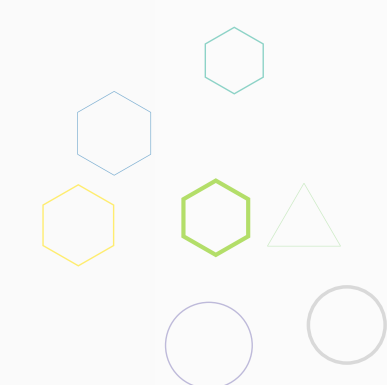[{"shape": "hexagon", "thickness": 1, "radius": 0.43, "center": [0.605, 0.843]}, {"shape": "circle", "thickness": 1, "radius": 0.56, "center": [0.539, 0.103]}, {"shape": "hexagon", "thickness": 0.5, "radius": 0.54, "center": [0.295, 0.654]}, {"shape": "hexagon", "thickness": 3, "radius": 0.48, "center": [0.557, 0.434]}, {"shape": "circle", "thickness": 2.5, "radius": 0.5, "center": [0.895, 0.156]}, {"shape": "triangle", "thickness": 0.5, "radius": 0.55, "center": [0.785, 0.415]}, {"shape": "hexagon", "thickness": 1, "radius": 0.53, "center": [0.202, 0.415]}]